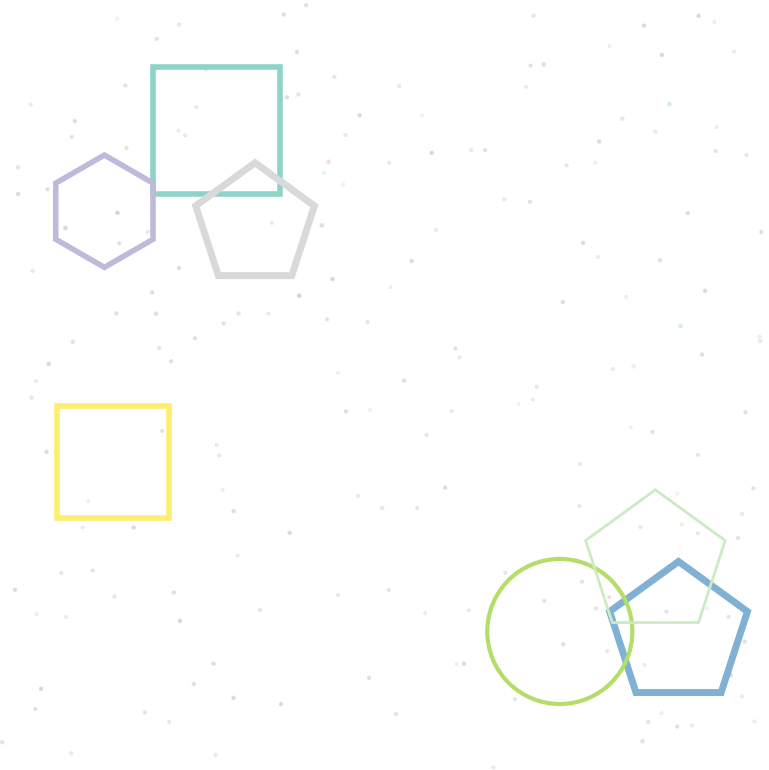[{"shape": "square", "thickness": 2, "radius": 0.41, "center": [0.281, 0.83]}, {"shape": "hexagon", "thickness": 2, "radius": 0.36, "center": [0.136, 0.726]}, {"shape": "pentagon", "thickness": 2.5, "radius": 0.47, "center": [0.881, 0.177]}, {"shape": "circle", "thickness": 1.5, "radius": 0.47, "center": [0.727, 0.18]}, {"shape": "pentagon", "thickness": 2.5, "radius": 0.41, "center": [0.331, 0.708]}, {"shape": "pentagon", "thickness": 1, "radius": 0.48, "center": [0.851, 0.269]}, {"shape": "square", "thickness": 2, "radius": 0.36, "center": [0.147, 0.4]}]